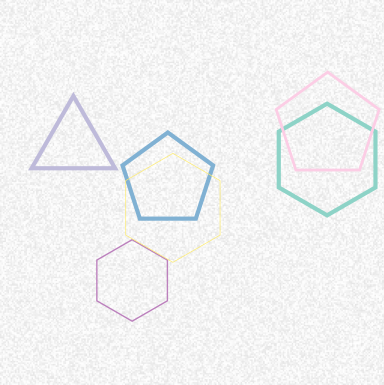[{"shape": "hexagon", "thickness": 3, "radius": 0.73, "center": [0.85, 0.586]}, {"shape": "triangle", "thickness": 3, "radius": 0.63, "center": [0.191, 0.626]}, {"shape": "pentagon", "thickness": 3, "radius": 0.62, "center": [0.436, 0.532]}, {"shape": "pentagon", "thickness": 2, "radius": 0.7, "center": [0.851, 0.672]}, {"shape": "hexagon", "thickness": 1, "radius": 0.53, "center": [0.343, 0.272]}, {"shape": "hexagon", "thickness": 0.5, "radius": 0.71, "center": [0.449, 0.46]}]